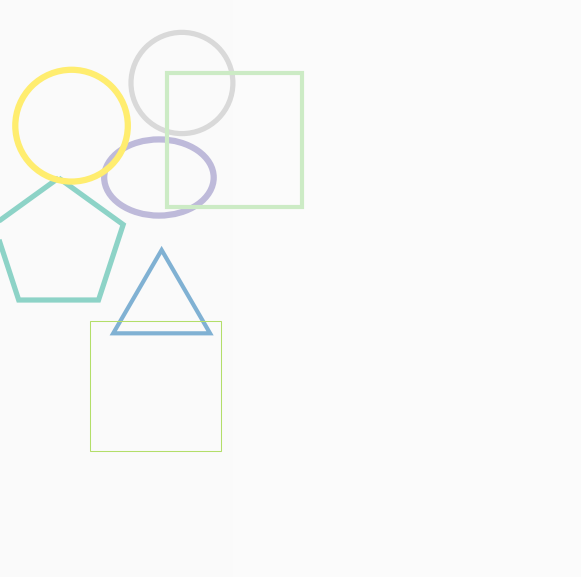[{"shape": "pentagon", "thickness": 2.5, "radius": 0.58, "center": [0.101, 0.574]}, {"shape": "oval", "thickness": 3, "radius": 0.47, "center": [0.273, 0.692]}, {"shape": "triangle", "thickness": 2, "radius": 0.48, "center": [0.278, 0.47]}, {"shape": "square", "thickness": 0.5, "radius": 0.56, "center": [0.267, 0.33]}, {"shape": "circle", "thickness": 2.5, "radius": 0.44, "center": [0.313, 0.855]}, {"shape": "square", "thickness": 2, "radius": 0.58, "center": [0.403, 0.756]}, {"shape": "circle", "thickness": 3, "radius": 0.48, "center": [0.123, 0.782]}]